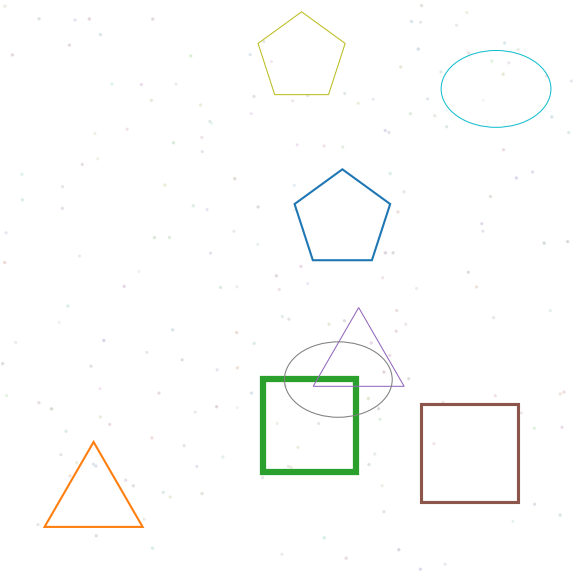[{"shape": "pentagon", "thickness": 1, "radius": 0.44, "center": [0.593, 0.619]}, {"shape": "triangle", "thickness": 1, "radius": 0.49, "center": [0.162, 0.136]}, {"shape": "square", "thickness": 3, "radius": 0.4, "center": [0.536, 0.263]}, {"shape": "triangle", "thickness": 0.5, "radius": 0.45, "center": [0.621, 0.376]}, {"shape": "square", "thickness": 1.5, "radius": 0.42, "center": [0.813, 0.214]}, {"shape": "oval", "thickness": 0.5, "radius": 0.47, "center": [0.586, 0.342]}, {"shape": "pentagon", "thickness": 0.5, "radius": 0.4, "center": [0.522, 0.899]}, {"shape": "oval", "thickness": 0.5, "radius": 0.48, "center": [0.859, 0.845]}]